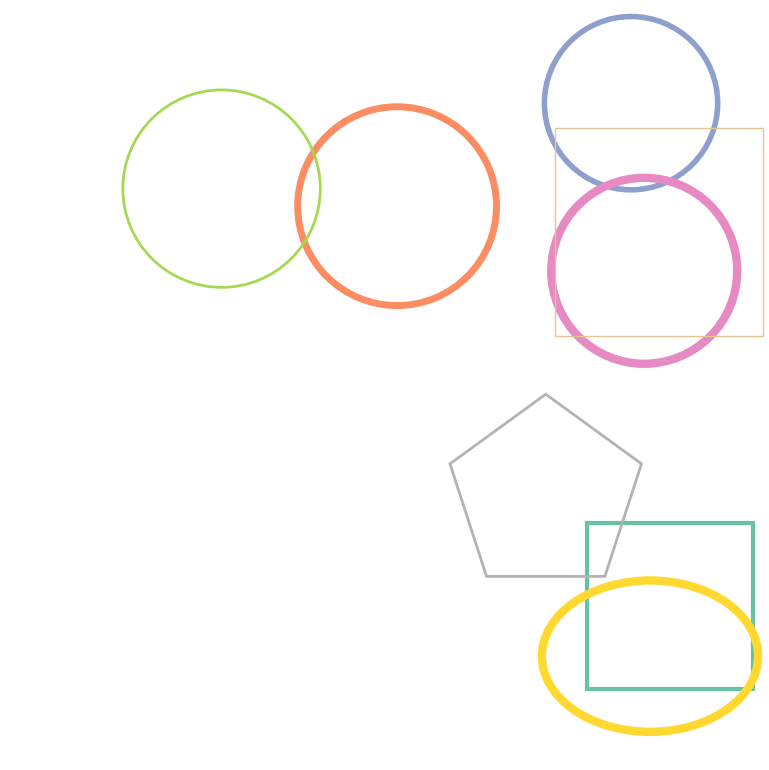[{"shape": "square", "thickness": 1.5, "radius": 0.54, "center": [0.87, 0.213]}, {"shape": "circle", "thickness": 2.5, "radius": 0.65, "center": [0.516, 0.732]}, {"shape": "circle", "thickness": 2, "radius": 0.56, "center": [0.82, 0.866]}, {"shape": "circle", "thickness": 3, "radius": 0.6, "center": [0.837, 0.648]}, {"shape": "circle", "thickness": 1, "radius": 0.64, "center": [0.288, 0.755]}, {"shape": "oval", "thickness": 3, "radius": 0.7, "center": [0.844, 0.148]}, {"shape": "square", "thickness": 0.5, "radius": 0.68, "center": [0.856, 0.699]}, {"shape": "pentagon", "thickness": 1, "radius": 0.65, "center": [0.709, 0.357]}]